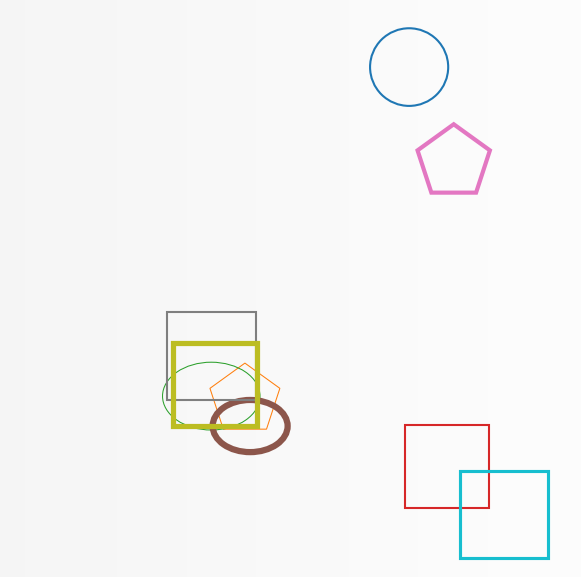[{"shape": "circle", "thickness": 1, "radius": 0.34, "center": [0.704, 0.883]}, {"shape": "pentagon", "thickness": 0.5, "radius": 0.32, "center": [0.421, 0.307]}, {"shape": "oval", "thickness": 0.5, "radius": 0.42, "center": [0.363, 0.313]}, {"shape": "square", "thickness": 1, "radius": 0.36, "center": [0.769, 0.191]}, {"shape": "oval", "thickness": 3, "radius": 0.32, "center": [0.43, 0.261]}, {"shape": "pentagon", "thickness": 2, "radius": 0.33, "center": [0.781, 0.719]}, {"shape": "square", "thickness": 1, "radius": 0.38, "center": [0.363, 0.382]}, {"shape": "square", "thickness": 2.5, "radius": 0.36, "center": [0.369, 0.333]}, {"shape": "square", "thickness": 1.5, "radius": 0.38, "center": [0.866, 0.108]}]